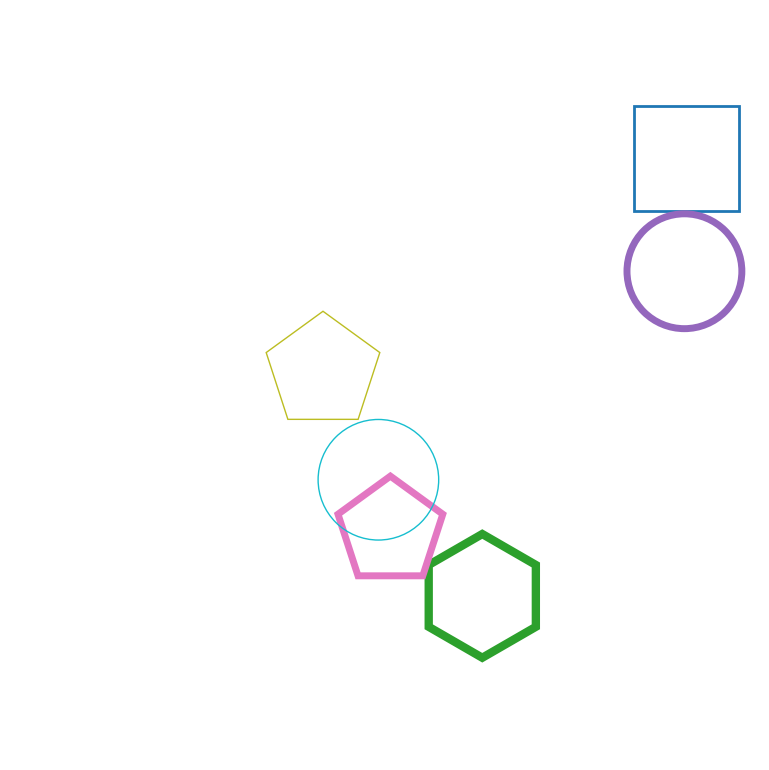[{"shape": "square", "thickness": 1, "radius": 0.34, "center": [0.891, 0.794]}, {"shape": "hexagon", "thickness": 3, "radius": 0.4, "center": [0.626, 0.226]}, {"shape": "circle", "thickness": 2.5, "radius": 0.37, "center": [0.889, 0.648]}, {"shape": "pentagon", "thickness": 2.5, "radius": 0.36, "center": [0.507, 0.31]}, {"shape": "pentagon", "thickness": 0.5, "radius": 0.39, "center": [0.419, 0.518]}, {"shape": "circle", "thickness": 0.5, "radius": 0.39, "center": [0.491, 0.377]}]